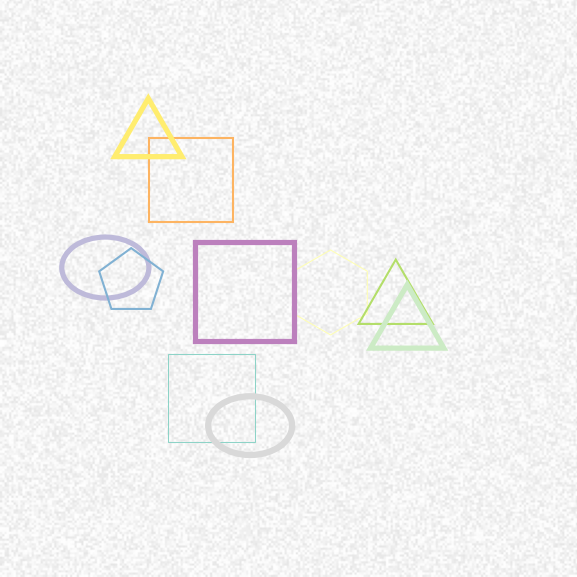[{"shape": "square", "thickness": 0.5, "radius": 0.38, "center": [0.366, 0.31]}, {"shape": "hexagon", "thickness": 0.5, "radius": 0.37, "center": [0.572, 0.493]}, {"shape": "oval", "thickness": 2.5, "radius": 0.38, "center": [0.182, 0.536]}, {"shape": "pentagon", "thickness": 1, "radius": 0.29, "center": [0.227, 0.511]}, {"shape": "square", "thickness": 1, "radius": 0.36, "center": [0.33, 0.687]}, {"shape": "triangle", "thickness": 1, "radius": 0.37, "center": [0.685, 0.475]}, {"shape": "oval", "thickness": 3, "radius": 0.36, "center": [0.433, 0.262]}, {"shape": "square", "thickness": 2.5, "radius": 0.43, "center": [0.424, 0.495]}, {"shape": "triangle", "thickness": 2.5, "radius": 0.37, "center": [0.705, 0.433]}, {"shape": "triangle", "thickness": 2.5, "radius": 0.34, "center": [0.257, 0.762]}]